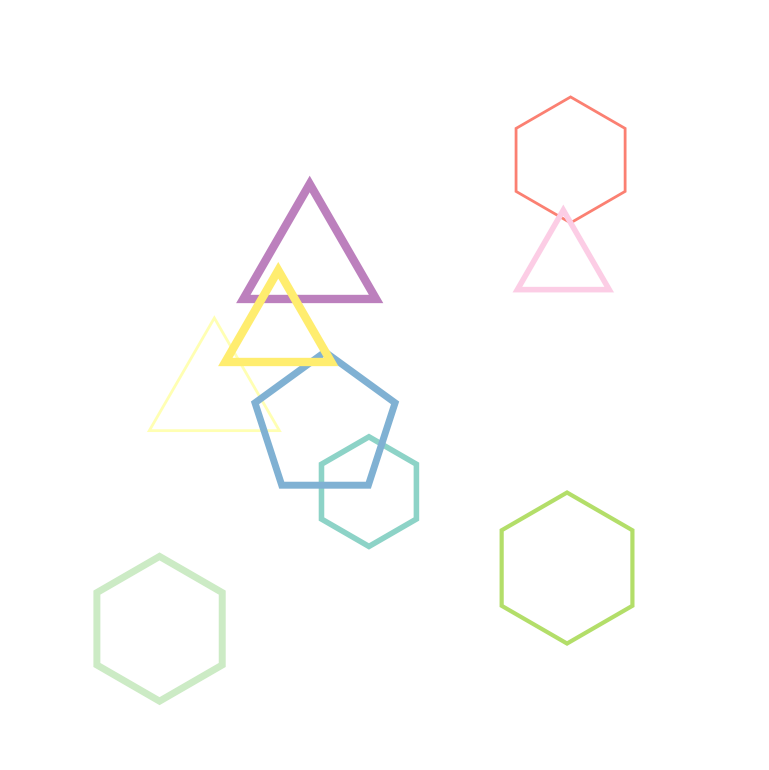[{"shape": "hexagon", "thickness": 2, "radius": 0.36, "center": [0.479, 0.362]}, {"shape": "triangle", "thickness": 1, "radius": 0.49, "center": [0.278, 0.489]}, {"shape": "hexagon", "thickness": 1, "radius": 0.41, "center": [0.741, 0.792]}, {"shape": "pentagon", "thickness": 2.5, "radius": 0.48, "center": [0.422, 0.447]}, {"shape": "hexagon", "thickness": 1.5, "radius": 0.49, "center": [0.736, 0.262]}, {"shape": "triangle", "thickness": 2, "radius": 0.34, "center": [0.732, 0.658]}, {"shape": "triangle", "thickness": 3, "radius": 0.5, "center": [0.402, 0.661]}, {"shape": "hexagon", "thickness": 2.5, "radius": 0.47, "center": [0.207, 0.183]}, {"shape": "triangle", "thickness": 3, "radius": 0.4, "center": [0.361, 0.57]}]